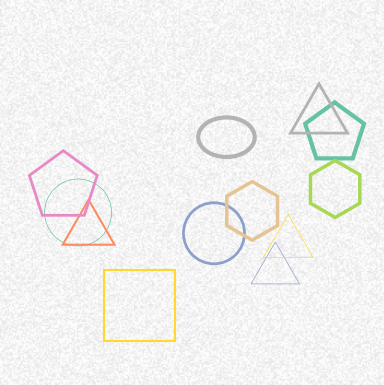[{"shape": "pentagon", "thickness": 3, "radius": 0.4, "center": [0.869, 0.654]}, {"shape": "circle", "thickness": 0.5, "radius": 0.43, "center": [0.203, 0.448]}, {"shape": "triangle", "thickness": 1.5, "radius": 0.39, "center": [0.23, 0.403]}, {"shape": "circle", "thickness": 2, "radius": 0.4, "center": [0.556, 0.394]}, {"shape": "triangle", "thickness": 0.5, "radius": 0.36, "center": [0.715, 0.299]}, {"shape": "pentagon", "thickness": 2, "radius": 0.46, "center": [0.164, 0.516]}, {"shape": "hexagon", "thickness": 2.5, "radius": 0.37, "center": [0.871, 0.509]}, {"shape": "square", "thickness": 1.5, "radius": 0.46, "center": [0.361, 0.207]}, {"shape": "triangle", "thickness": 0.5, "radius": 0.37, "center": [0.749, 0.368]}, {"shape": "hexagon", "thickness": 2.5, "radius": 0.38, "center": [0.655, 0.452]}, {"shape": "triangle", "thickness": 2, "radius": 0.43, "center": [0.829, 0.697]}, {"shape": "oval", "thickness": 3, "radius": 0.37, "center": [0.588, 0.644]}]